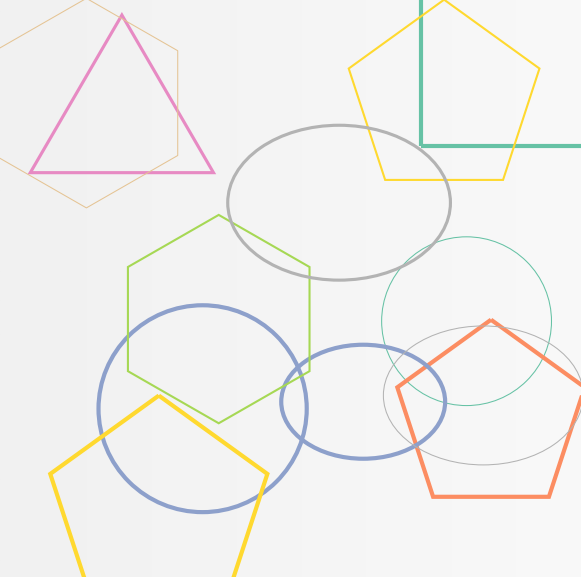[{"shape": "square", "thickness": 2, "radius": 0.71, "center": [0.866, 0.888]}, {"shape": "circle", "thickness": 0.5, "radius": 0.73, "center": [0.803, 0.443]}, {"shape": "pentagon", "thickness": 2, "radius": 0.85, "center": [0.845, 0.276]}, {"shape": "circle", "thickness": 2, "radius": 0.9, "center": [0.349, 0.291]}, {"shape": "oval", "thickness": 2, "radius": 0.7, "center": [0.625, 0.303]}, {"shape": "triangle", "thickness": 1.5, "radius": 0.91, "center": [0.21, 0.791]}, {"shape": "hexagon", "thickness": 1, "radius": 0.9, "center": [0.376, 0.447]}, {"shape": "pentagon", "thickness": 1, "radius": 0.86, "center": [0.764, 0.827]}, {"shape": "pentagon", "thickness": 2, "radius": 0.98, "center": [0.273, 0.118]}, {"shape": "hexagon", "thickness": 0.5, "radius": 0.91, "center": [0.149, 0.821]}, {"shape": "oval", "thickness": 1.5, "radius": 0.96, "center": [0.583, 0.648]}, {"shape": "oval", "thickness": 0.5, "radius": 0.86, "center": [0.831, 0.314]}]